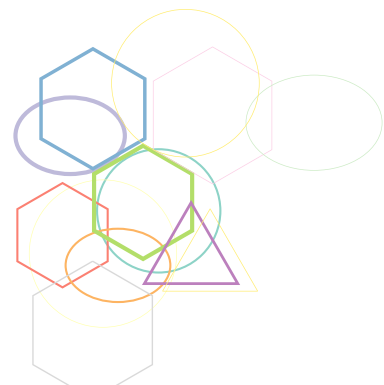[{"shape": "circle", "thickness": 1.5, "radius": 0.8, "center": [0.412, 0.452]}, {"shape": "circle", "thickness": 0.5, "radius": 0.96, "center": [0.267, 0.341]}, {"shape": "oval", "thickness": 3, "radius": 0.71, "center": [0.182, 0.647]}, {"shape": "hexagon", "thickness": 1.5, "radius": 0.68, "center": [0.162, 0.389]}, {"shape": "hexagon", "thickness": 2.5, "radius": 0.78, "center": [0.241, 0.717]}, {"shape": "oval", "thickness": 1.5, "radius": 0.68, "center": [0.306, 0.311]}, {"shape": "hexagon", "thickness": 3, "radius": 0.74, "center": [0.372, 0.474]}, {"shape": "hexagon", "thickness": 0.5, "radius": 0.89, "center": [0.552, 0.7]}, {"shape": "hexagon", "thickness": 1, "radius": 0.9, "center": [0.241, 0.142]}, {"shape": "triangle", "thickness": 2, "radius": 0.7, "center": [0.496, 0.333]}, {"shape": "oval", "thickness": 0.5, "radius": 0.88, "center": [0.816, 0.681]}, {"shape": "triangle", "thickness": 0.5, "radius": 0.71, "center": [0.546, 0.315]}, {"shape": "circle", "thickness": 0.5, "radius": 0.96, "center": [0.482, 0.784]}]